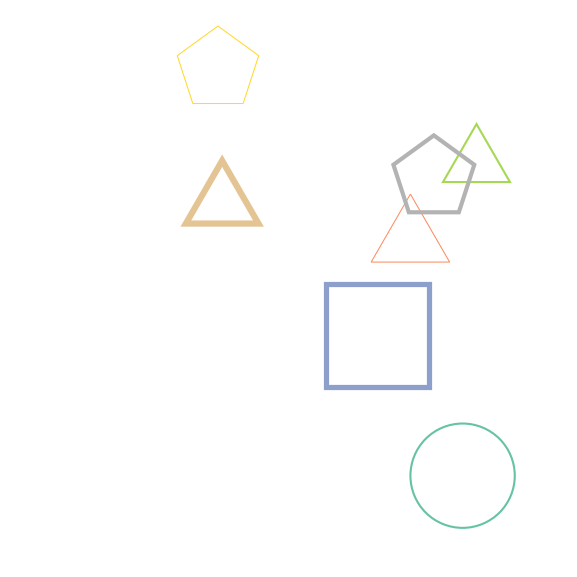[{"shape": "circle", "thickness": 1, "radius": 0.45, "center": [0.801, 0.175]}, {"shape": "triangle", "thickness": 0.5, "radius": 0.39, "center": [0.711, 0.585]}, {"shape": "square", "thickness": 2.5, "radius": 0.45, "center": [0.654, 0.418]}, {"shape": "triangle", "thickness": 1, "radius": 0.33, "center": [0.825, 0.717]}, {"shape": "pentagon", "thickness": 0.5, "radius": 0.37, "center": [0.377, 0.88]}, {"shape": "triangle", "thickness": 3, "radius": 0.36, "center": [0.385, 0.648]}, {"shape": "pentagon", "thickness": 2, "radius": 0.37, "center": [0.751, 0.691]}]